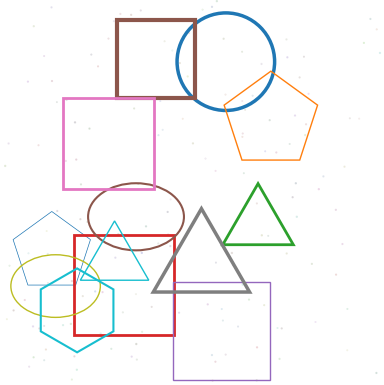[{"shape": "pentagon", "thickness": 0.5, "radius": 0.53, "center": [0.135, 0.345]}, {"shape": "circle", "thickness": 2.5, "radius": 0.63, "center": [0.587, 0.84]}, {"shape": "pentagon", "thickness": 1, "radius": 0.64, "center": [0.704, 0.687]}, {"shape": "triangle", "thickness": 2, "radius": 0.53, "center": [0.67, 0.417]}, {"shape": "square", "thickness": 2, "radius": 0.65, "center": [0.322, 0.259]}, {"shape": "square", "thickness": 1, "radius": 0.63, "center": [0.576, 0.14]}, {"shape": "square", "thickness": 3, "radius": 0.5, "center": [0.406, 0.847]}, {"shape": "oval", "thickness": 1.5, "radius": 0.62, "center": [0.353, 0.437]}, {"shape": "square", "thickness": 2, "radius": 0.59, "center": [0.282, 0.628]}, {"shape": "triangle", "thickness": 2.5, "radius": 0.72, "center": [0.523, 0.314]}, {"shape": "oval", "thickness": 1, "radius": 0.58, "center": [0.144, 0.257]}, {"shape": "triangle", "thickness": 1, "radius": 0.51, "center": [0.298, 0.323]}, {"shape": "hexagon", "thickness": 1.5, "radius": 0.54, "center": [0.2, 0.194]}]